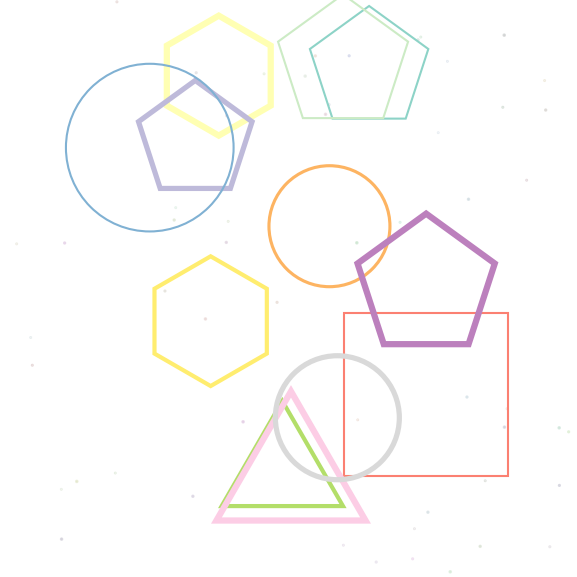[{"shape": "pentagon", "thickness": 1, "radius": 0.54, "center": [0.639, 0.881]}, {"shape": "hexagon", "thickness": 3, "radius": 0.52, "center": [0.379, 0.868]}, {"shape": "pentagon", "thickness": 2.5, "radius": 0.52, "center": [0.338, 0.756]}, {"shape": "square", "thickness": 1, "radius": 0.71, "center": [0.738, 0.316]}, {"shape": "circle", "thickness": 1, "radius": 0.73, "center": [0.259, 0.744]}, {"shape": "circle", "thickness": 1.5, "radius": 0.52, "center": [0.57, 0.607]}, {"shape": "triangle", "thickness": 2, "radius": 0.61, "center": [0.489, 0.183]}, {"shape": "triangle", "thickness": 3, "radius": 0.75, "center": [0.504, 0.172]}, {"shape": "circle", "thickness": 2.5, "radius": 0.54, "center": [0.584, 0.276]}, {"shape": "pentagon", "thickness": 3, "radius": 0.62, "center": [0.738, 0.504]}, {"shape": "pentagon", "thickness": 1, "radius": 0.59, "center": [0.594, 0.89]}, {"shape": "hexagon", "thickness": 2, "radius": 0.56, "center": [0.365, 0.443]}]